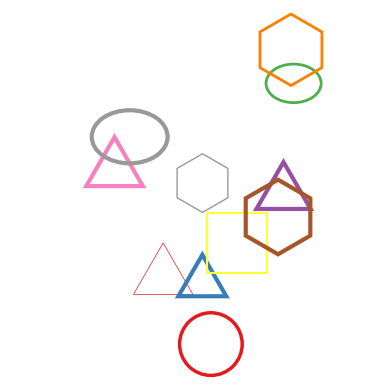[{"shape": "circle", "thickness": 2.5, "radius": 0.41, "center": [0.548, 0.106]}, {"shape": "triangle", "thickness": 0.5, "radius": 0.45, "center": [0.424, 0.28]}, {"shape": "triangle", "thickness": 3, "radius": 0.36, "center": [0.526, 0.266]}, {"shape": "oval", "thickness": 2, "radius": 0.36, "center": [0.763, 0.783]}, {"shape": "triangle", "thickness": 3, "radius": 0.41, "center": [0.736, 0.498]}, {"shape": "hexagon", "thickness": 2, "radius": 0.46, "center": [0.756, 0.871]}, {"shape": "square", "thickness": 1.5, "radius": 0.39, "center": [0.615, 0.369]}, {"shape": "hexagon", "thickness": 3, "radius": 0.48, "center": [0.722, 0.436]}, {"shape": "triangle", "thickness": 3, "radius": 0.42, "center": [0.297, 0.559]}, {"shape": "hexagon", "thickness": 1, "radius": 0.38, "center": [0.526, 0.524]}, {"shape": "oval", "thickness": 3, "radius": 0.49, "center": [0.337, 0.645]}]